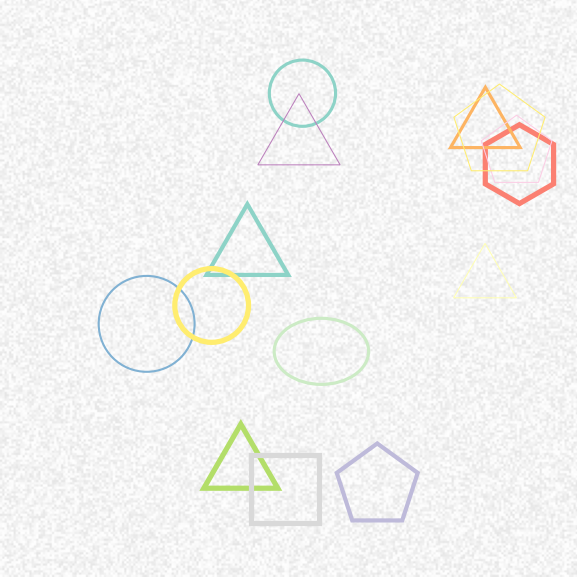[{"shape": "circle", "thickness": 1.5, "radius": 0.29, "center": [0.524, 0.838]}, {"shape": "triangle", "thickness": 2, "radius": 0.41, "center": [0.428, 0.564]}, {"shape": "triangle", "thickness": 0.5, "radius": 0.31, "center": [0.84, 0.515]}, {"shape": "pentagon", "thickness": 2, "radius": 0.37, "center": [0.653, 0.158]}, {"shape": "hexagon", "thickness": 2.5, "radius": 0.34, "center": [0.899, 0.715]}, {"shape": "circle", "thickness": 1, "radius": 0.42, "center": [0.254, 0.438]}, {"shape": "triangle", "thickness": 1.5, "radius": 0.35, "center": [0.84, 0.778]}, {"shape": "triangle", "thickness": 2.5, "radius": 0.37, "center": [0.417, 0.191]}, {"shape": "pentagon", "thickness": 0.5, "radius": 0.32, "center": [0.895, 0.735]}, {"shape": "square", "thickness": 2.5, "radius": 0.29, "center": [0.494, 0.153]}, {"shape": "triangle", "thickness": 0.5, "radius": 0.41, "center": [0.518, 0.755]}, {"shape": "oval", "thickness": 1.5, "radius": 0.41, "center": [0.557, 0.391]}, {"shape": "pentagon", "thickness": 0.5, "radius": 0.42, "center": [0.865, 0.771]}, {"shape": "circle", "thickness": 2.5, "radius": 0.32, "center": [0.367, 0.47]}]